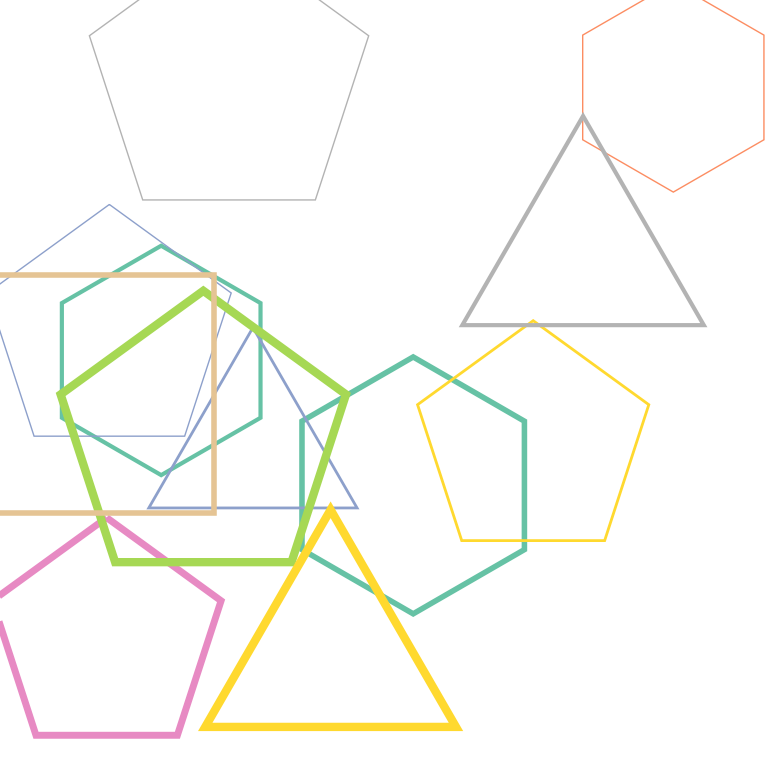[{"shape": "hexagon", "thickness": 1.5, "radius": 0.74, "center": [0.209, 0.532]}, {"shape": "hexagon", "thickness": 2, "radius": 0.83, "center": [0.537, 0.37]}, {"shape": "hexagon", "thickness": 0.5, "radius": 0.68, "center": [0.874, 0.886]}, {"shape": "triangle", "thickness": 1, "radius": 0.78, "center": [0.328, 0.418]}, {"shape": "pentagon", "thickness": 0.5, "radius": 0.83, "center": [0.142, 0.568]}, {"shape": "pentagon", "thickness": 2.5, "radius": 0.78, "center": [0.139, 0.171]}, {"shape": "pentagon", "thickness": 3, "radius": 0.97, "center": [0.264, 0.428]}, {"shape": "triangle", "thickness": 3, "radius": 0.94, "center": [0.429, 0.15]}, {"shape": "pentagon", "thickness": 1, "radius": 0.79, "center": [0.692, 0.426]}, {"shape": "square", "thickness": 2, "radius": 0.77, "center": [0.124, 0.489]}, {"shape": "triangle", "thickness": 1.5, "radius": 0.91, "center": [0.757, 0.668]}, {"shape": "pentagon", "thickness": 0.5, "radius": 0.95, "center": [0.297, 0.895]}]